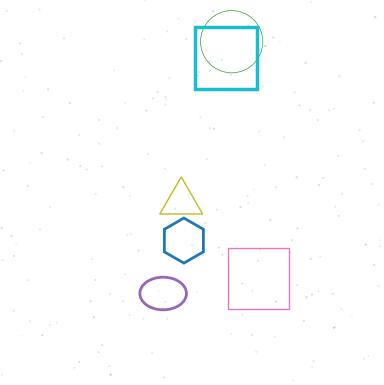[{"shape": "hexagon", "thickness": 2, "radius": 0.29, "center": [0.478, 0.375]}, {"shape": "circle", "thickness": 0.5, "radius": 0.4, "center": [0.602, 0.892]}, {"shape": "oval", "thickness": 2, "radius": 0.3, "center": [0.424, 0.238]}, {"shape": "square", "thickness": 1, "radius": 0.4, "center": [0.671, 0.277]}, {"shape": "triangle", "thickness": 1, "radius": 0.32, "center": [0.471, 0.476]}, {"shape": "square", "thickness": 2.5, "radius": 0.4, "center": [0.587, 0.849]}]